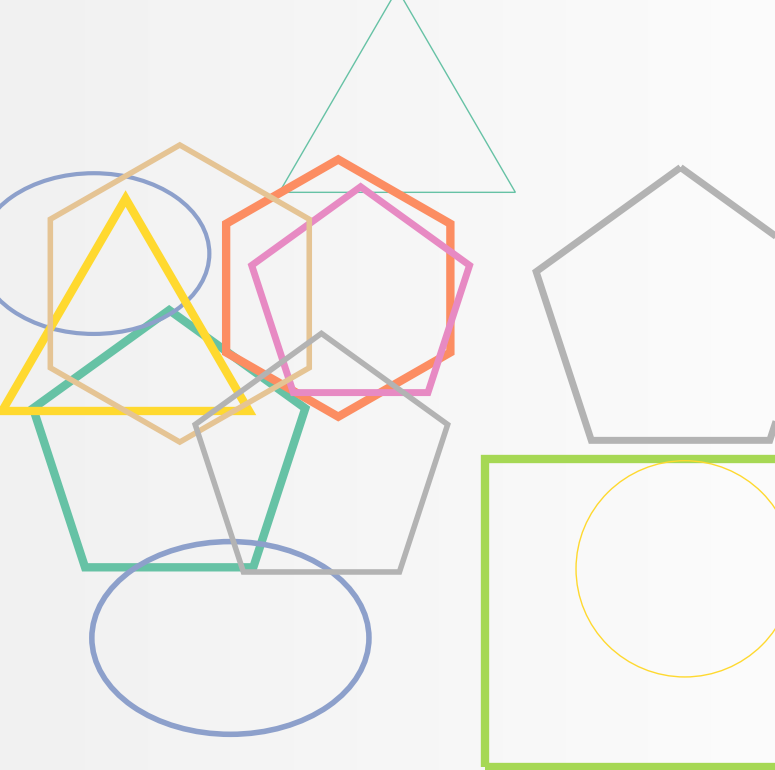[{"shape": "pentagon", "thickness": 3, "radius": 0.92, "center": [0.218, 0.413]}, {"shape": "triangle", "thickness": 0.5, "radius": 0.88, "center": [0.513, 0.838]}, {"shape": "hexagon", "thickness": 3, "radius": 0.84, "center": [0.436, 0.626]}, {"shape": "oval", "thickness": 2, "radius": 0.89, "center": [0.297, 0.171]}, {"shape": "oval", "thickness": 1.5, "radius": 0.75, "center": [0.121, 0.671]}, {"shape": "pentagon", "thickness": 2.5, "radius": 0.74, "center": [0.465, 0.61]}, {"shape": "square", "thickness": 3, "radius": 1.0, "center": [0.825, 0.204]}, {"shape": "triangle", "thickness": 3, "radius": 0.92, "center": [0.162, 0.558]}, {"shape": "circle", "thickness": 0.5, "radius": 0.7, "center": [0.884, 0.261]}, {"shape": "hexagon", "thickness": 2, "radius": 0.96, "center": [0.232, 0.619]}, {"shape": "pentagon", "thickness": 2.5, "radius": 0.98, "center": [0.878, 0.587]}, {"shape": "pentagon", "thickness": 2, "radius": 0.86, "center": [0.415, 0.396]}]